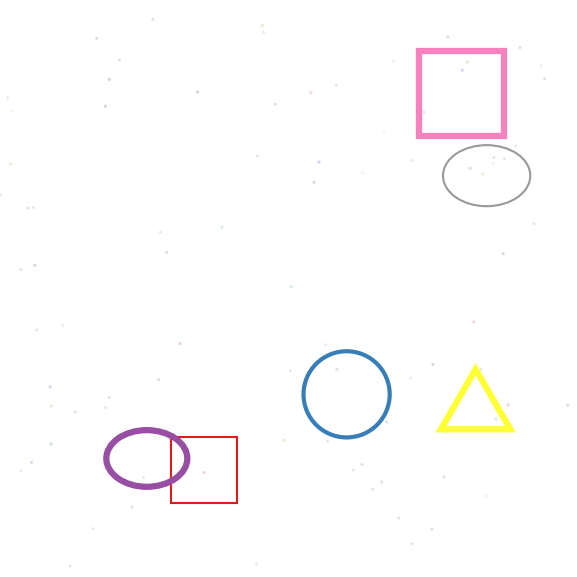[{"shape": "square", "thickness": 1, "radius": 0.29, "center": [0.354, 0.185]}, {"shape": "circle", "thickness": 2, "radius": 0.37, "center": [0.6, 0.316]}, {"shape": "oval", "thickness": 3, "radius": 0.35, "center": [0.254, 0.205]}, {"shape": "triangle", "thickness": 3, "radius": 0.35, "center": [0.824, 0.29]}, {"shape": "square", "thickness": 3, "radius": 0.37, "center": [0.799, 0.837]}, {"shape": "oval", "thickness": 1, "radius": 0.38, "center": [0.843, 0.695]}]